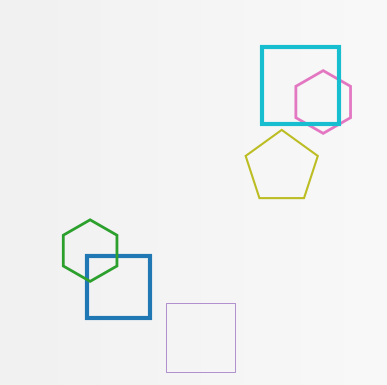[{"shape": "square", "thickness": 3, "radius": 0.4, "center": [0.306, 0.254]}, {"shape": "hexagon", "thickness": 2, "radius": 0.4, "center": [0.233, 0.349]}, {"shape": "square", "thickness": 0.5, "radius": 0.45, "center": [0.518, 0.124]}, {"shape": "hexagon", "thickness": 2, "radius": 0.41, "center": [0.834, 0.735]}, {"shape": "pentagon", "thickness": 1.5, "radius": 0.49, "center": [0.727, 0.565]}, {"shape": "square", "thickness": 3, "radius": 0.5, "center": [0.776, 0.778]}]